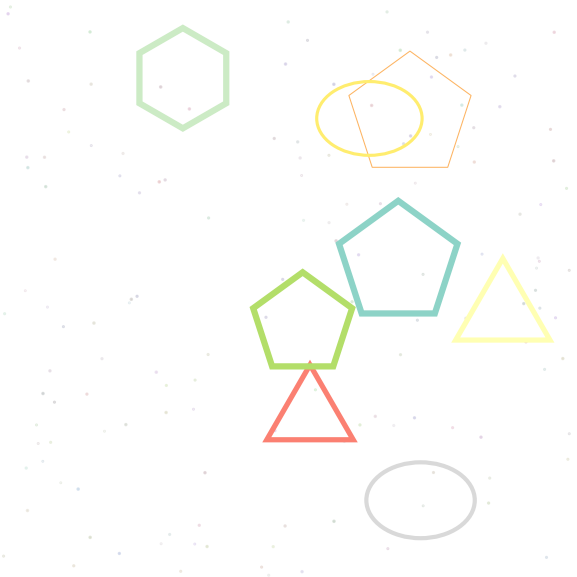[{"shape": "pentagon", "thickness": 3, "radius": 0.54, "center": [0.69, 0.544]}, {"shape": "triangle", "thickness": 2.5, "radius": 0.47, "center": [0.871, 0.457]}, {"shape": "triangle", "thickness": 2.5, "radius": 0.43, "center": [0.537, 0.281]}, {"shape": "pentagon", "thickness": 0.5, "radius": 0.56, "center": [0.71, 0.799]}, {"shape": "pentagon", "thickness": 3, "radius": 0.45, "center": [0.524, 0.438]}, {"shape": "oval", "thickness": 2, "radius": 0.47, "center": [0.728, 0.133]}, {"shape": "hexagon", "thickness": 3, "radius": 0.43, "center": [0.317, 0.864]}, {"shape": "oval", "thickness": 1.5, "radius": 0.46, "center": [0.64, 0.794]}]